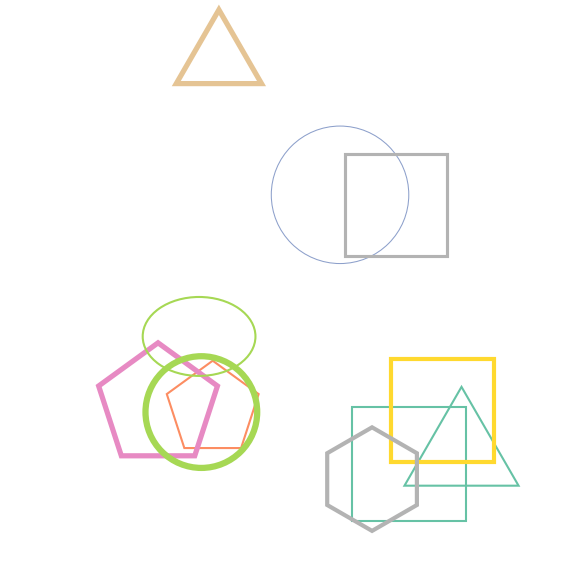[{"shape": "triangle", "thickness": 1, "radius": 0.57, "center": [0.799, 0.215]}, {"shape": "square", "thickness": 1, "radius": 0.49, "center": [0.708, 0.196]}, {"shape": "pentagon", "thickness": 1, "radius": 0.42, "center": [0.368, 0.291]}, {"shape": "circle", "thickness": 0.5, "radius": 0.6, "center": [0.589, 0.662]}, {"shape": "pentagon", "thickness": 2.5, "radius": 0.54, "center": [0.274, 0.297]}, {"shape": "oval", "thickness": 1, "radius": 0.49, "center": [0.345, 0.417]}, {"shape": "circle", "thickness": 3, "radius": 0.48, "center": [0.349, 0.286]}, {"shape": "square", "thickness": 2, "radius": 0.45, "center": [0.766, 0.288]}, {"shape": "triangle", "thickness": 2.5, "radius": 0.43, "center": [0.379, 0.897]}, {"shape": "hexagon", "thickness": 2, "radius": 0.45, "center": [0.644, 0.17]}, {"shape": "square", "thickness": 1.5, "radius": 0.44, "center": [0.685, 0.645]}]